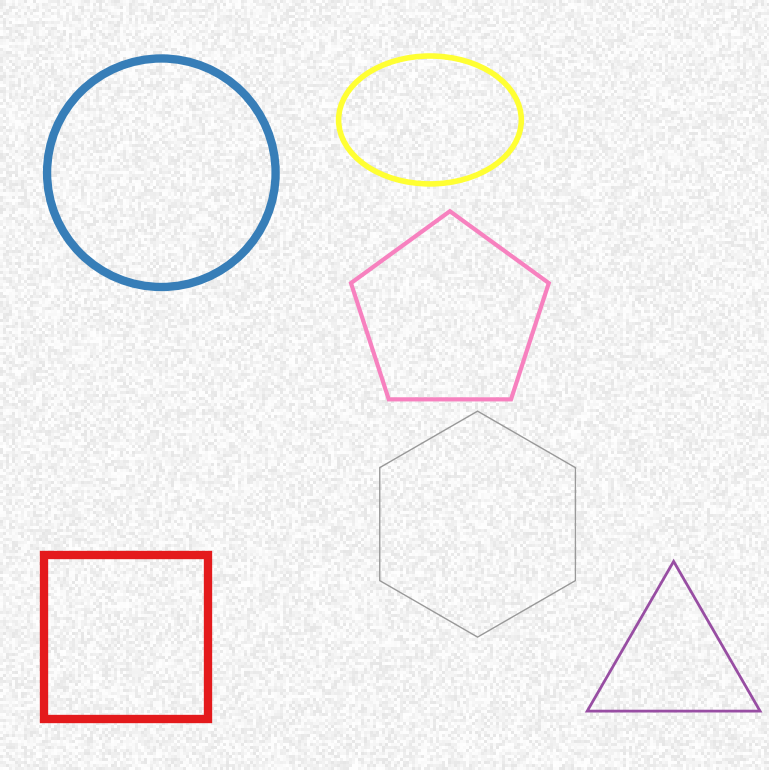[{"shape": "square", "thickness": 3, "radius": 0.53, "center": [0.163, 0.173]}, {"shape": "circle", "thickness": 3, "radius": 0.74, "center": [0.21, 0.776]}, {"shape": "triangle", "thickness": 1, "radius": 0.65, "center": [0.875, 0.141]}, {"shape": "oval", "thickness": 2, "radius": 0.59, "center": [0.558, 0.844]}, {"shape": "pentagon", "thickness": 1.5, "radius": 0.68, "center": [0.584, 0.591]}, {"shape": "hexagon", "thickness": 0.5, "radius": 0.73, "center": [0.62, 0.319]}]